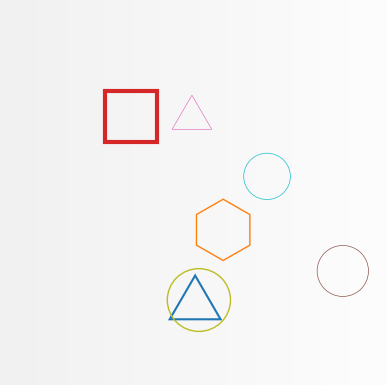[{"shape": "triangle", "thickness": 1.5, "radius": 0.38, "center": [0.504, 0.209]}, {"shape": "hexagon", "thickness": 1, "radius": 0.4, "center": [0.576, 0.403]}, {"shape": "square", "thickness": 3, "radius": 0.33, "center": [0.338, 0.697]}, {"shape": "circle", "thickness": 0.5, "radius": 0.33, "center": [0.885, 0.296]}, {"shape": "triangle", "thickness": 0.5, "radius": 0.3, "center": [0.495, 0.694]}, {"shape": "circle", "thickness": 1, "radius": 0.41, "center": [0.513, 0.221]}, {"shape": "circle", "thickness": 0.5, "radius": 0.3, "center": [0.689, 0.542]}]